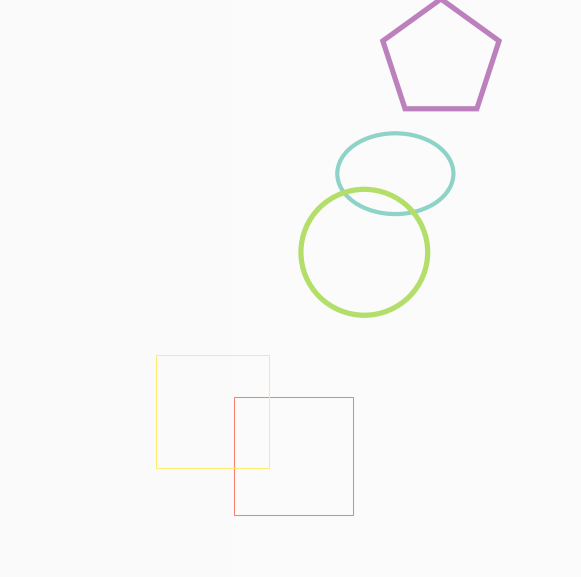[{"shape": "oval", "thickness": 2, "radius": 0.5, "center": [0.68, 0.698]}, {"shape": "square", "thickness": 0.5, "radius": 0.51, "center": [0.505, 0.209]}, {"shape": "circle", "thickness": 2.5, "radius": 0.55, "center": [0.627, 0.562]}, {"shape": "pentagon", "thickness": 2.5, "radius": 0.53, "center": [0.759, 0.896]}, {"shape": "square", "thickness": 0.5, "radius": 0.49, "center": [0.366, 0.286]}]